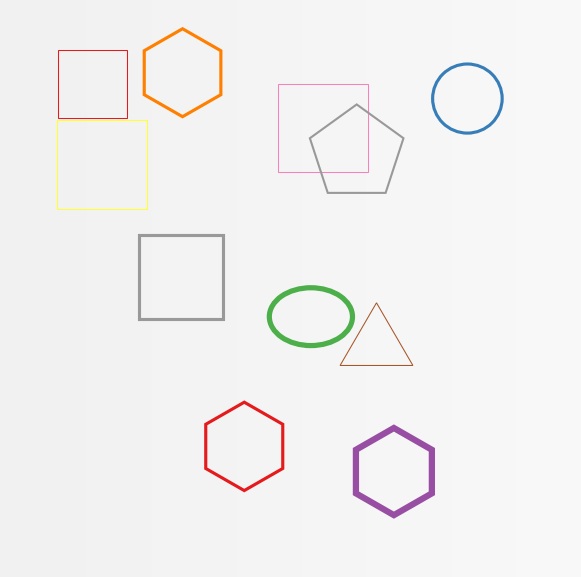[{"shape": "square", "thickness": 0.5, "radius": 0.3, "center": [0.16, 0.854]}, {"shape": "hexagon", "thickness": 1.5, "radius": 0.38, "center": [0.42, 0.226]}, {"shape": "circle", "thickness": 1.5, "radius": 0.3, "center": [0.804, 0.828]}, {"shape": "oval", "thickness": 2.5, "radius": 0.36, "center": [0.535, 0.451]}, {"shape": "hexagon", "thickness": 3, "radius": 0.38, "center": [0.678, 0.183]}, {"shape": "hexagon", "thickness": 1.5, "radius": 0.38, "center": [0.314, 0.873]}, {"shape": "square", "thickness": 0.5, "radius": 0.38, "center": [0.176, 0.714]}, {"shape": "triangle", "thickness": 0.5, "radius": 0.36, "center": [0.648, 0.402]}, {"shape": "square", "thickness": 0.5, "radius": 0.38, "center": [0.556, 0.777]}, {"shape": "pentagon", "thickness": 1, "radius": 0.42, "center": [0.614, 0.734]}, {"shape": "square", "thickness": 1.5, "radius": 0.36, "center": [0.312, 0.519]}]